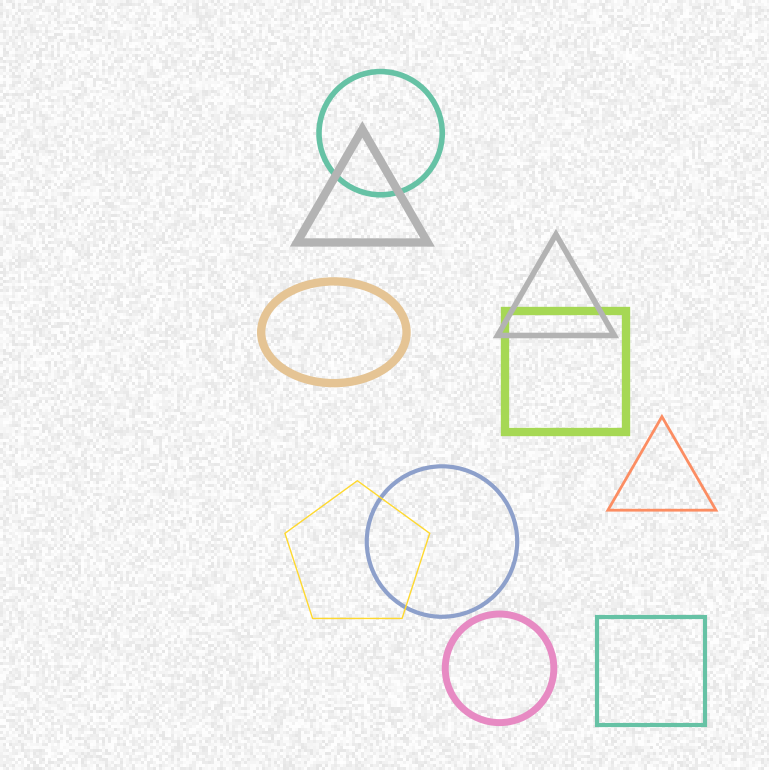[{"shape": "circle", "thickness": 2, "radius": 0.4, "center": [0.494, 0.827]}, {"shape": "square", "thickness": 1.5, "radius": 0.35, "center": [0.846, 0.129]}, {"shape": "triangle", "thickness": 1, "radius": 0.41, "center": [0.86, 0.378]}, {"shape": "circle", "thickness": 1.5, "radius": 0.49, "center": [0.574, 0.297]}, {"shape": "circle", "thickness": 2.5, "radius": 0.35, "center": [0.649, 0.132]}, {"shape": "square", "thickness": 3, "radius": 0.39, "center": [0.735, 0.517]}, {"shape": "pentagon", "thickness": 0.5, "radius": 0.49, "center": [0.464, 0.277]}, {"shape": "oval", "thickness": 3, "radius": 0.47, "center": [0.434, 0.568]}, {"shape": "triangle", "thickness": 3, "radius": 0.49, "center": [0.471, 0.734]}, {"shape": "triangle", "thickness": 2, "radius": 0.44, "center": [0.722, 0.608]}]